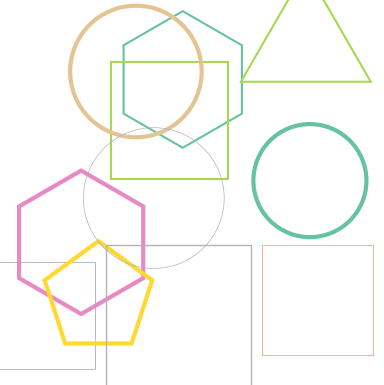[{"shape": "circle", "thickness": 3, "radius": 0.73, "center": [0.805, 0.531]}, {"shape": "hexagon", "thickness": 1.5, "radius": 0.89, "center": [0.475, 0.794]}, {"shape": "square", "thickness": 0.5, "radius": 0.72, "center": [0.824, 0.221]}, {"shape": "square", "thickness": 0.5, "radius": 0.69, "center": [0.108, 0.182]}, {"shape": "hexagon", "thickness": 3, "radius": 0.93, "center": [0.211, 0.371]}, {"shape": "square", "thickness": 1.5, "radius": 0.76, "center": [0.44, 0.687]}, {"shape": "triangle", "thickness": 1.5, "radius": 0.97, "center": [0.794, 0.885]}, {"shape": "pentagon", "thickness": 3, "radius": 0.73, "center": [0.256, 0.227]}, {"shape": "circle", "thickness": 3, "radius": 0.85, "center": [0.353, 0.814]}, {"shape": "square", "thickness": 1, "radius": 0.94, "center": [0.464, 0.174]}, {"shape": "circle", "thickness": 0.5, "radius": 0.91, "center": [0.399, 0.486]}]